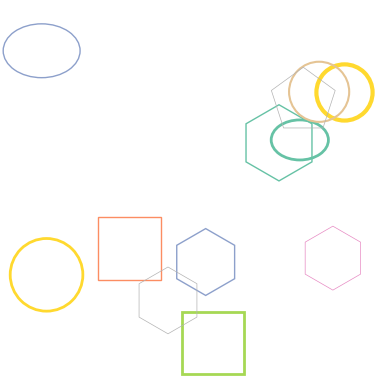[{"shape": "oval", "thickness": 2, "radius": 0.37, "center": [0.779, 0.636]}, {"shape": "hexagon", "thickness": 1, "radius": 0.49, "center": [0.725, 0.629]}, {"shape": "square", "thickness": 1, "radius": 0.41, "center": [0.336, 0.355]}, {"shape": "oval", "thickness": 1, "radius": 0.5, "center": [0.108, 0.868]}, {"shape": "hexagon", "thickness": 1, "radius": 0.43, "center": [0.534, 0.319]}, {"shape": "hexagon", "thickness": 0.5, "radius": 0.42, "center": [0.865, 0.33]}, {"shape": "square", "thickness": 2, "radius": 0.4, "center": [0.553, 0.109]}, {"shape": "circle", "thickness": 3, "radius": 0.36, "center": [0.895, 0.76]}, {"shape": "circle", "thickness": 2, "radius": 0.47, "center": [0.121, 0.286]}, {"shape": "circle", "thickness": 1.5, "radius": 0.39, "center": [0.829, 0.762]}, {"shape": "pentagon", "thickness": 0.5, "radius": 0.44, "center": [0.788, 0.738]}, {"shape": "hexagon", "thickness": 0.5, "radius": 0.43, "center": [0.436, 0.22]}]